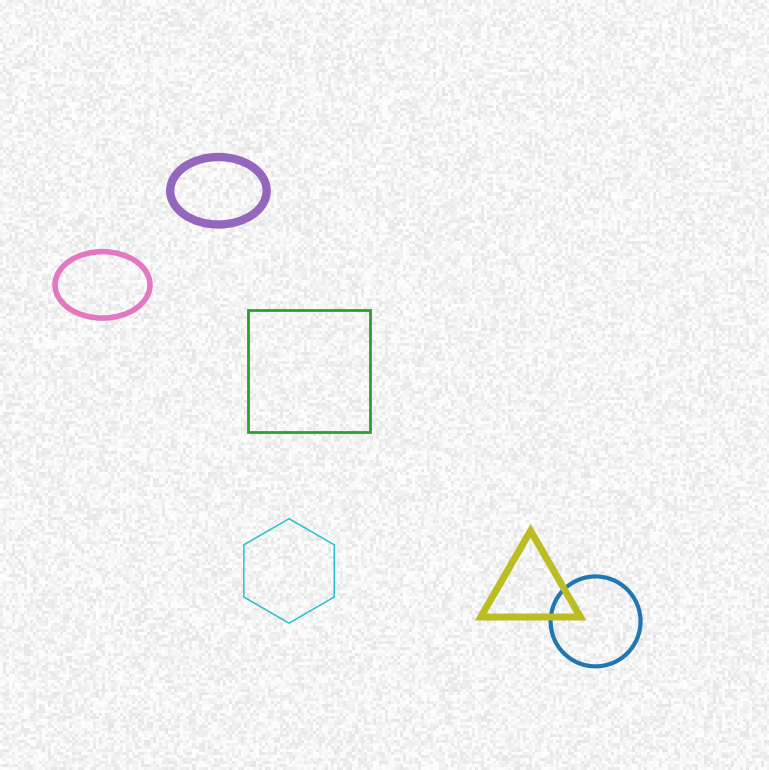[{"shape": "circle", "thickness": 1.5, "radius": 0.29, "center": [0.773, 0.193]}, {"shape": "square", "thickness": 1, "radius": 0.4, "center": [0.401, 0.518]}, {"shape": "oval", "thickness": 3, "radius": 0.31, "center": [0.284, 0.752]}, {"shape": "oval", "thickness": 2, "radius": 0.31, "center": [0.133, 0.63]}, {"shape": "triangle", "thickness": 2.5, "radius": 0.37, "center": [0.689, 0.236]}, {"shape": "hexagon", "thickness": 0.5, "radius": 0.34, "center": [0.375, 0.259]}]